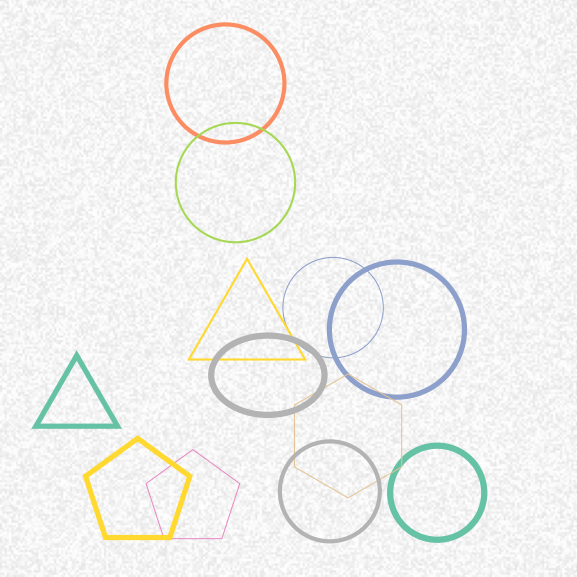[{"shape": "triangle", "thickness": 2.5, "radius": 0.41, "center": [0.133, 0.302]}, {"shape": "circle", "thickness": 3, "radius": 0.41, "center": [0.757, 0.146]}, {"shape": "circle", "thickness": 2, "radius": 0.51, "center": [0.39, 0.855]}, {"shape": "circle", "thickness": 0.5, "radius": 0.43, "center": [0.577, 0.466]}, {"shape": "circle", "thickness": 2.5, "radius": 0.59, "center": [0.687, 0.428]}, {"shape": "pentagon", "thickness": 0.5, "radius": 0.43, "center": [0.334, 0.135]}, {"shape": "circle", "thickness": 1, "radius": 0.52, "center": [0.408, 0.683]}, {"shape": "triangle", "thickness": 1, "radius": 0.58, "center": [0.428, 0.435]}, {"shape": "pentagon", "thickness": 2.5, "radius": 0.47, "center": [0.238, 0.145]}, {"shape": "hexagon", "thickness": 0.5, "radius": 0.54, "center": [0.603, 0.244]}, {"shape": "oval", "thickness": 3, "radius": 0.49, "center": [0.464, 0.349]}, {"shape": "circle", "thickness": 2, "radius": 0.43, "center": [0.571, 0.148]}]